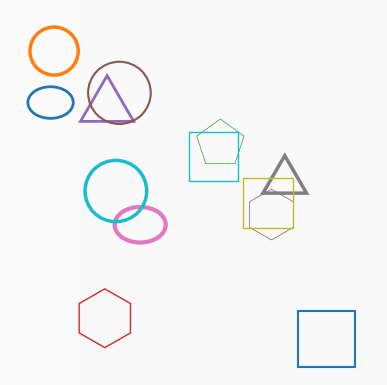[{"shape": "oval", "thickness": 2, "radius": 0.29, "center": [0.131, 0.734]}, {"shape": "square", "thickness": 1.5, "radius": 0.37, "center": [0.842, 0.119]}, {"shape": "circle", "thickness": 2.5, "radius": 0.31, "center": [0.14, 0.867]}, {"shape": "pentagon", "thickness": 0.5, "radius": 0.32, "center": [0.569, 0.627]}, {"shape": "hexagon", "thickness": 1, "radius": 0.38, "center": [0.27, 0.173]}, {"shape": "triangle", "thickness": 2, "radius": 0.4, "center": [0.276, 0.724]}, {"shape": "hexagon", "thickness": 0.5, "radius": 0.33, "center": [0.7, 0.443]}, {"shape": "circle", "thickness": 1.5, "radius": 0.4, "center": [0.308, 0.759]}, {"shape": "oval", "thickness": 3, "radius": 0.33, "center": [0.362, 0.416]}, {"shape": "triangle", "thickness": 2.5, "radius": 0.32, "center": [0.735, 0.531]}, {"shape": "square", "thickness": 1, "radius": 0.33, "center": [0.692, 0.473]}, {"shape": "square", "thickness": 1, "radius": 0.32, "center": [0.551, 0.594]}, {"shape": "circle", "thickness": 2.5, "radius": 0.4, "center": [0.299, 0.504]}]